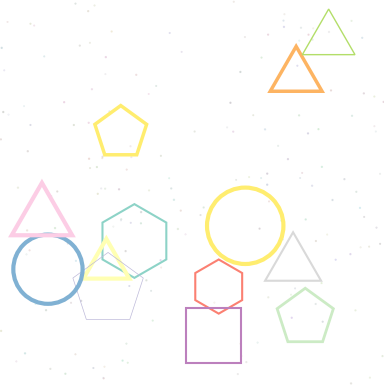[{"shape": "hexagon", "thickness": 1.5, "radius": 0.48, "center": [0.349, 0.374]}, {"shape": "triangle", "thickness": 3, "radius": 0.34, "center": [0.276, 0.311]}, {"shape": "pentagon", "thickness": 0.5, "radius": 0.48, "center": [0.281, 0.248]}, {"shape": "hexagon", "thickness": 1.5, "radius": 0.35, "center": [0.568, 0.256]}, {"shape": "circle", "thickness": 3, "radius": 0.45, "center": [0.125, 0.301]}, {"shape": "triangle", "thickness": 2.5, "radius": 0.39, "center": [0.769, 0.802]}, {"shape": "triangle", "thickness": 1, "radius": 0.39, "center": [0.854, 0.898]}, {"shape": "triangle", "thickness": 3, "radius": 0.45, "center": [0.109, 0.434]}, {"shape": "triangle", "thickness": 1.5, "radius": 0.42, "center": [0.761, 0.313]}, {"shape": "square", "thickness": 1.5, "radius": 0.36, "center": [0.555, 0.129]}, {"shape": "pentagon", "thickness": 2, "radius": 0.38, "center": [0.793, 0.175]}, {"shape": "circle", "thickness": 3, "radius": 0.5, "center": [0.637, 0.414]}, {"shape": "pentagon", "thickness": 2.5, "radius": 0.35, "center": [0.314, 0.655]}]